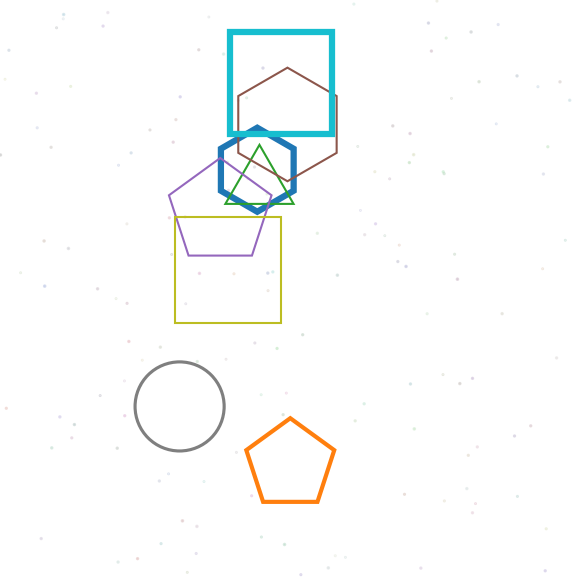[{"shape": "hexagon", "thickness": 3, "radius": 0.36, "center": [0.445, 0.705]}, {"shape": "pentagon", "thickness": 2, "radius": 0.4, "center": [0.503, 0.195]}, {"shape": "triangle", "thickness": 1, "radius": 0.34, "center": [0.449, 0.68]}, {"shape": "pentagon", "thickness": 1, "radius": 0.47, "center": [0.381, 0.632]}, {"shape": "hexagon", "thickness": 1, "radius": 0.49, "center": [0.498, 0.784]}, {"shape": "circle", "thickness": 1.5, "radius": 0.39, "center": [0.311, 0.295]}, {"shape": "square", "thickness": 1, "radius": 0.46, "center": [0.395, 0.532]}, {"shape": "square", "thickness": 3, "radius": 0.44, "center": [0.487, 0.856]}]